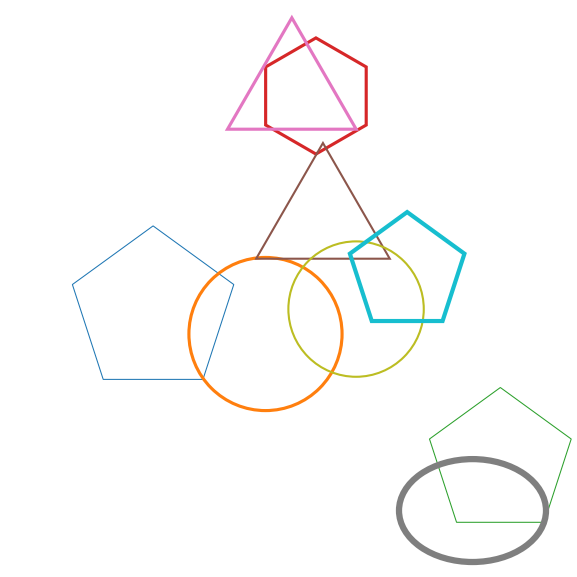[{"shape": "pentagon", "thickness": 0.5, "radius": 0.73, "center": [0.265, 0.461]}, {"shape": "circle", "thickness": 1.5, "radius": 0.66, "center": [0.46, 0.421]}, {"shape": "pentagon", "thickness": 0.5, "radius": 0.65, "center": [0.866, 0.199]}, {"shape": "hexagon", "thickness": 1.5, "radius": 0.5, "center": [0.547, 0.833]}, {"shape": "triangle", "thickness": 1, "radius": 0.67, "center": [0.559, 0.618]}, {"shape": "triangle", "thickness": 1.5, "radius": 0.64, "center": [0.505, 0.84]}, {"shape": "oval", "thickness": 3, "radius": 0.64, "center": [0.818, 0.115]}, {"shape": "circle", "thickness": 1, "radius": 0.59, "center": [0.617, 0.464]}, {"shape": "pentagon", "thickness": 2, "radius": 0.52, "center": [0.705, 0.528]}]